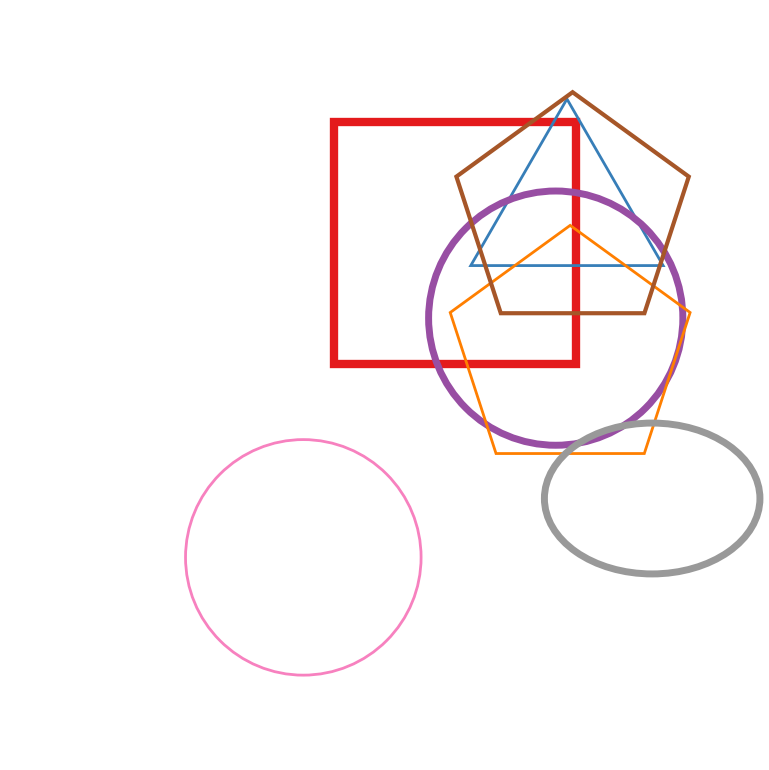[{"shape": "square", "thickness": 3, "radius": 0.79, "center": [0.591, 0.685]}, {"shape": "triangle", "thickness": 1, "radius": 0.72, "center": [0.736, 0.727]}, {"shape": "circle", "thickness": 2.5, "radius": 0.83, "center": [0.722, 0.587]}, {"shape": "pentagon", "thickness": 1, "radius": 0.82, "center": [0.74, 0.544]}, {"shape": "pentagon", "thickness": 1.5, "radius": 0.79, "center": [0.744, 0.722]}, {"shape": "circle", "thickness": 1, "radius": 0.76, "center": [0.394, 0.276]}, {"shape": "oval", "thickness": 2.5, "radius": 0.7, "center": [0.847, 0.353]}]